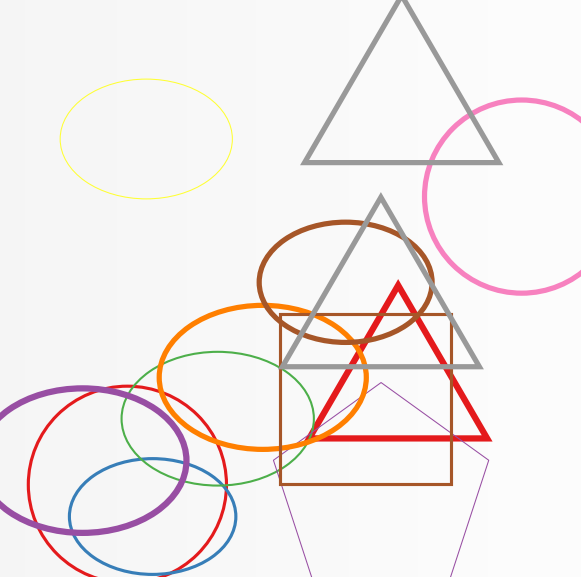[{"shape": "triangle", "thickness": 3, "radius": 0.88, "center": [0.685, 0.328]}, {"shape": "circle", "thickness": 1.5, "radius": 0.85, "center": [0.219, 0.16]}, {"shape": "oval", "thickness": 1.5, "radius": 0.72, "center": [0.263, 0.105]}, {"shape": "oval", "thickness": 1, "radius": 0.83, "center": [0.375, 0.274]}, {"shape": "pentagon", "thickness": 0.5, "radius": 0.97, "center": [0.656, 0.142]}, {"shape": "oval", "thickness": 3, "radius": 0.89, "center": [0.142, 0.202]}, {"shape": "oval", "thickness": 2.5, "radius": 0.89, "center": [0.452, 0.346]}, {"shape": "oval", "thickness": 0.5, "radius": 0.74, "center": [0.252, 0.758]}, {"shape": "square", "thickness": 1.5, "radius": 0.74, "center": [0.629, 0.308]}, {"shape": "oval", "thickness": 2.5, "radius": 0.74, "center": [0.595, 0.51]}, {"shape": "circle", "thickness": 2.5, "radius": 0.84, "center": [0.898, 0.659]}, {"shape": "triangle", "thickness": 2.5, "radius": 0.96, "center": [0.691, 0.814]}, {"shape": "triangle", "thickness": 2.5, "radius": 0.98, "center": [0.655, 0.462]}]